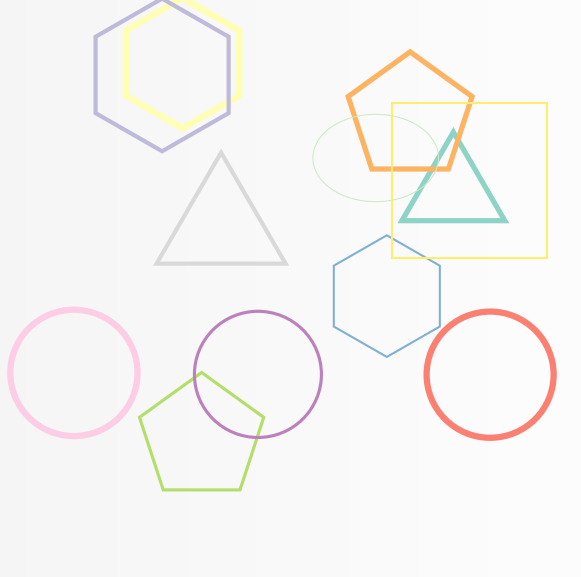[{"shape": "triangle", "thickness": 2.5, "radius": 0.51, "center": [0.78, 0.668]}, {"shape": "hexagon", "thickness": 3, "radius": 0.56, "center": [0.314, 0.89]}, {"shape": "hexagon", "thickness": 2, "radius": 0.66, "center": [0.279, 0.869]}, {"shape": "circle", "thickness": 3, "radius": 0.55, "center": [0.843, 0.35]}, {"shape": "hexagon", "thickness": 1, "radius": 0.53, "center": [0.665, 0.486]}, {"shape": "pentagon", "thickness": 2.5, "radius": 0.56, "center": [0.706, 0.797]}, {"shape": "pentagon", "thickness": 1.5, "radius": 0.56, "center": [0.347, 0.242]}, {"shape": "circle", "thickness": 3, "radius": 0.55, "center": [0.127, 0.353]}, {"shape": "triangle", "thickness": 2, "radius": 0.64, "center": [0.38, 0.607]}, {"shape": "circle", "thickness": 1.5, "radius": 0.55, "center": [0.444, 0.351]}, {"shape": "oval", "thickness": 0.5, "radius": 0.54, "center": [0.646, 0.726]}, {"shape": "square", "thickness": 1, "radius": 0.67, "center": [0.808, 0.686]}]